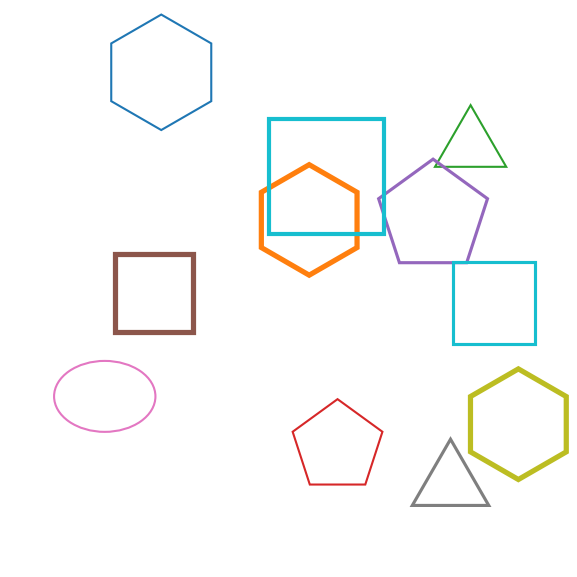[{"shape": "hexagon", "thickness": 1, "radius": 0.5, "center": [0.279, 0.874]}, {"shape": "hexagon", "thickness": 2.5, "radius": 0.48, "center": [0.535, 0.618]}, {"shape": "triangle", "thickness": 1, "radius": 0.36, "center": [0.815, 0.746]}, {"shape": "pentagon", "thickness": 1, "radius": 0.41, "center": [0.584, 0.226]}, {"shape": "pentagon", "thickness": 1.5, "radius": 0.5, "center": [0.75, 0.624]}, {"shape": "square", "thickness": 2.5, "radius": 0.34, "center": [0.267, 0.492]}, {"shape": "oval", "thickness": 1, "radius": 0.44, "center": [0.181, 0.313]}, {"shape": "triangle", "thickness": 1.5, "radius": 0.38, "center": [0.78, 0.162]}, {"shape": "hexagon", "thickness": 2.5, "radius": 0.48, "center": [0.898, 0.265]}, {"shape": "square", "thickness": 1.5, "radius": 0.36, "center": [0.856, 0.474]}, {"shape": "square", "thickness": 2, "radius": 0.5, "center": [0.565, 0.694]}]